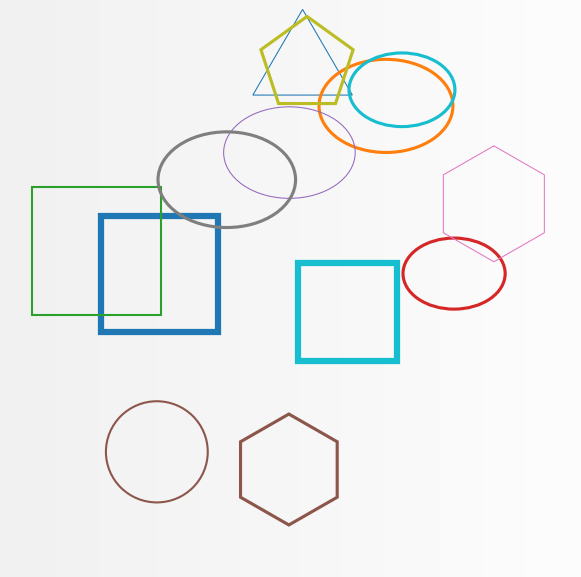[{"shape": "triangle", "thickness": 0.5, "radius": 0.49, "center": [0.521, 0.884]}, {"shape": "square", "thickness": 3, "radius": 0.5, "center": [0.275, 0.525]}, {"shape": "oval", "thickness": 1.5, "radius": 0.58, "center": [0.664, 0.816]}, {"shape": "square", "thickness": 1, "radius": 0.55, "center": [0.167, 0.565]}, {"shape": "oval", "thickness": 1.5, "radius": 0.44, "center": [0.781, 0.525]}, {"shape": "oval", "thickness": 0.5, "radius": 0.57, "center": [0.498, 0.735]}, {"shape": "circle", "thickness": 1, "radius": 0.44, "center": [0.27, 0.217]}, {"shape": "hexagon", "thickness": 1.5, "radius": 0.48, "center": [0.497, 0.186]}, {"shape": "hexagon", "thickness": 0.5, "radius": 0.5, "center": [0.85, 0.646]}, {"shape": "oval", "thickness": 1.5, "radius": 0.59, "center": [0.39, 0.688]}, {"shape": "pentagon", "thickness": 1.5, "radius": 0.42, "center": [0.528, 0.887]}, {"shape": "oval", "thickness": 1.5, "radius": 0.46, "center": [0.692, 0.844]}, {"shape": "square", "thickness": 3, "radius": 0.42, "center": [0.598, 0.459]}]